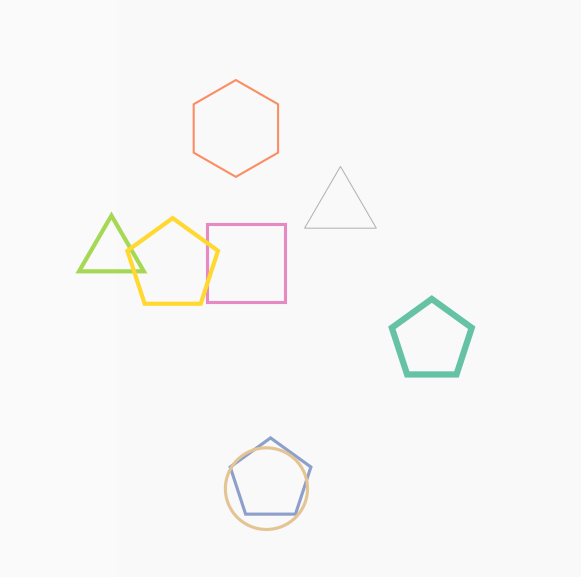[{"shape": "pentagon", "thickness": 3, "radius": 0.36, "center": [0.743, 0.409]}, {"shape": "hexagon", "thickness": 1, "radius": 0.42, "center": [0.406, 0.777]}, {"shape": "pentagon", "thickness": 1.5, "radius": 0.36, "center": [0.465, 0.168]}, {"shape": "square", "thickness": 1.5, "radius": 0.34, "center": [0.423, 0.543]}, {"shape": "triangle", "thickness": 2, "radius": 0.32, "center": [0.192, 0.561]}, {"shape": "pentagon", "thickness": 2, "radius": 0.41, "center": [0.297, 0.539]}, {"shape": "circle", "thickness": 1.5, "radius": 0.35, "center": [0.458, 0.153]}, {"shape": "triangle", "thickness": 0.5, "radius": 0.36, "center": [0.586, 0.64]}]